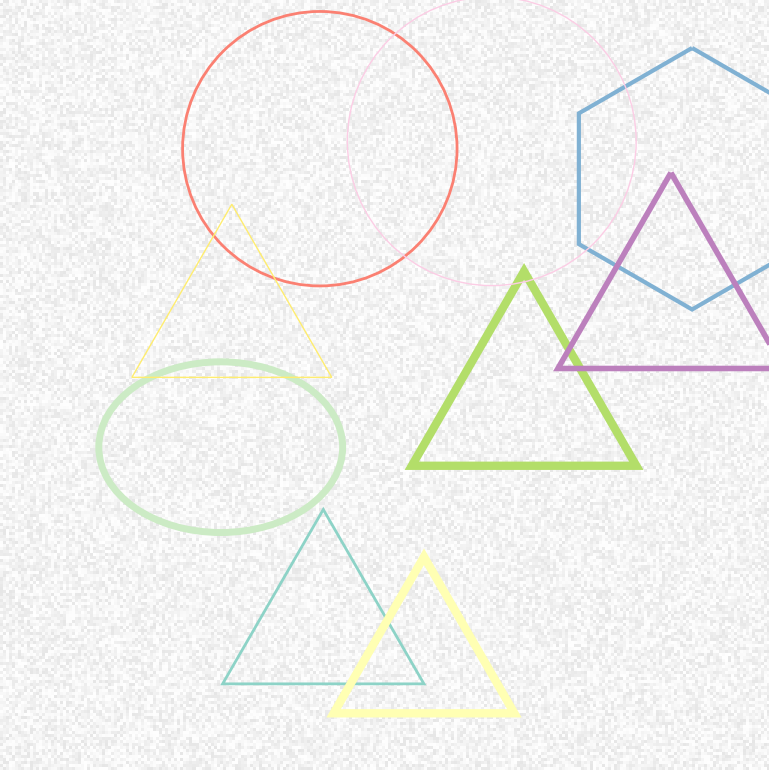[{"shape": "triangle", "thickness": 1, "radius": 0.75, "center": [0.42, 0.187]}, {"shape": "triangle", "thickness": 3, "radius": 0.68, "center": [0.551, 0.141]}, {"shape": "circle", "thickness": 1, "radius": 0.89, "center": [0.415, 0.807]}, {"shape": "hexagon", "thickness": 1.5, "radius": 0.85, "center": [0.899, 0.768]}, {"shape": "triangle", "thickness": 3, "radius": 0.84, "center": [0.681, 0.479]}, {"shape": "circle", "thickness": 0.5, "radius": 0.94, "center": [0.639, 0.817]}, {"shape": "triangle", "thickness": 2, "radius": 0.85, "center": [0.871, 0.606]}, {"shape": "oval", "thickness": 2.5, "radius": 0.79, "center": [0.287, 0.419]}, {"shape": "triangle", "thickness": 0.5, "radius": 0.75, "center": [0.301, 0.585]}]